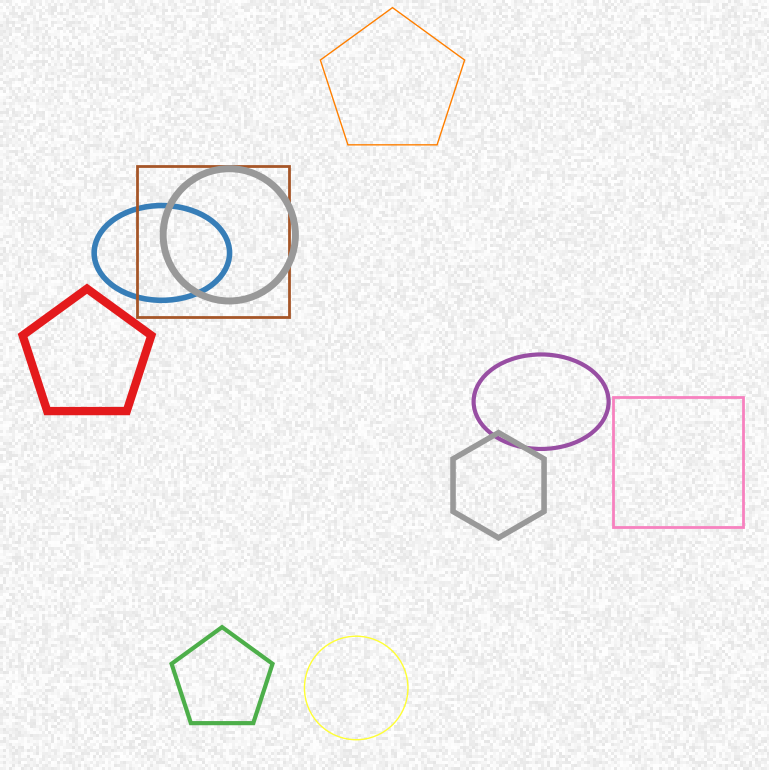[{"shape": "pentagon", "thickness": 3, "radius": 0.44, "center": [0.113, 0.537]}, {"shape": "oval", "thickness": 2, "radius": 0.44, "center": [0.21, 0.672]}, {"shape": "pentagon", "thickness": 1.5, "radius": 0.34, "center": [0.288, 0.117]}, {"shape": "oval", "thickness": 1.5, "radius": 0.44, "center": [0.703, 0.478]}, {"shape": "pentagon", "thickness": 0.5, "radius": 0.49, "center": [0.51, 0.892]}, {"shape": "circle", "thickness": 0.5, "radius": 0.34, "center": [0.463, 0.107]}, {"shape": "square", "thickness": 1, "radius": 0.49, "center": [0.276, 0.686]}, {"shape": "square", "thickness": 1, "radius": 0.42, "center": [0.88, 0.4]}, {"shape": "hexagon", "thickness": 2, "radius": 0.34, "center": [0.647, 0.37]}, {"shape": "circle", "thickness": 2.5, "radius": 0.43, "center": [0.298, 0.695]}]